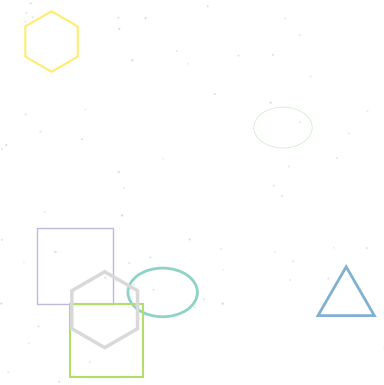[{"shape": "oval", "thickness": 2, "radius": 0.45, "center": [0.423, 0.24]}, {"shape": "square", "thickness": 1, "radius": 0.49, "center": [0.194, 0.308]}, {"shape": "triangle", "thickness": 2, "radius": 0.42, "center": [0.899, 0.222]}, {"shape": "square", "thickness": 1.5, "radius": 0.47, "center": [0.277, 0.115]}, {"shape": "hexagon", "thickness": 2.5, "radius": 0.49, "center": [0.272, 0.196]}, {"shape": "oval", "thickness": 0.5, "radius": 0.38, "center": [0.735, 0.669]}, {"shape": "hexagon", "thickness": 1.5, "radius": 0.39, "center": [0.134, 0.892]}]